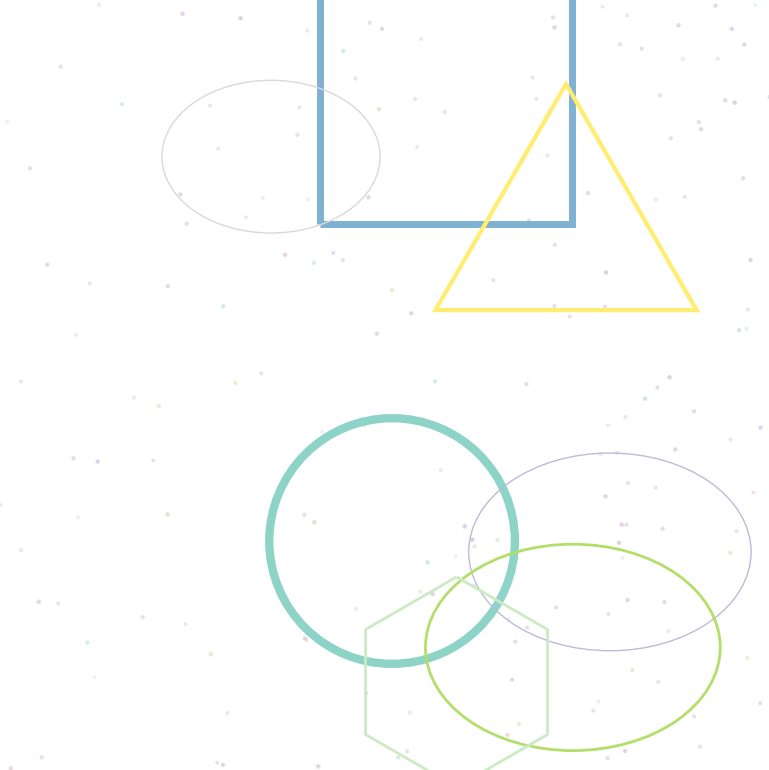[{"shape": "circle", "thickness": 3, "radius": 0.8, "center": [0.509, 0.297]}, {"shape": "oval", "thickness": 0.5, "radius": 0.92, "center": [0.792, 0.283]}, {"shape": "square", "thickness": 2.5, "radius": 0.82, "center": [0.579, 0.872]}, {"shape": "oval", "thickness": 1, "radius": 0.96, "center": [0.744, 0.159]}, {"shape": "oval", "thickness": 0.5, "radius": 0.71, "center": [0.352, 0.797]}, {"shape": "hexagon", "thickness": 1, "radius": 0.68, "center": [0.593, 0.114]}, {"shape": "triangle", "thickness": 1.5, "radius": 0.98, "center": [0.735, 0.695]}]